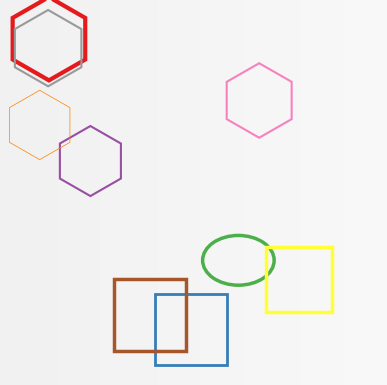[{"shape": "hexagon", "thickness": 3, "radius": 0.54, "center": [0.126, 0.899]}, {"shape": "square", "thickness": 2, "radius": 0.46, "center": [0.492, 0.145]}, {"shape": "oval", "thickness": 2.5, "radius": 0.46, "center": [0.615, 0.324]}, {"shape": "hexagon", "thickness": 1.5, "radius": 0.45, "center": [0.233, 0.582]}, {"shape": "hexagon", "thickness": 0.5, "radius": 0.45, "center": [0.102, 0.675]}, {"shape": "square", "thickness": 2.5, "radius": 0.42, "center": [0.772, 0.274]}, {"shape": "square", "thickness": 2.5, "radius": 0.46, "center": [0.386, 0.182]}, {"shape": "hexagon", "thickness": 1.5, "radius": 0.48, "center": [0.669, 0.739]}, {"shape": "hexagon", "thickness": 1.5, "radius": 0.5, "center": [0.124, 0.875]}]